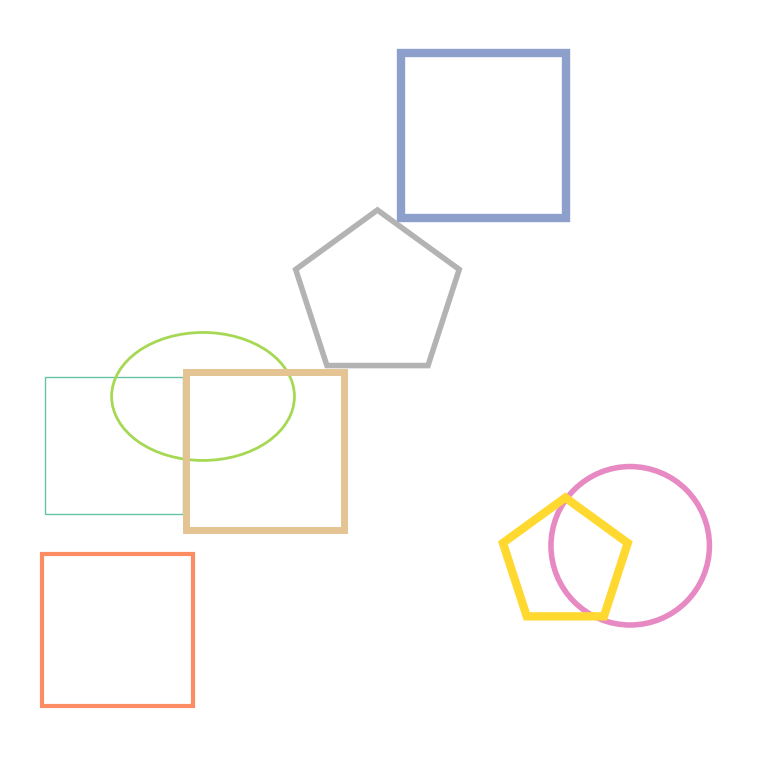[{"shape": "square", "thickness": 0.5, "radius": 0.45, "center": [0.148, 0.421]}, {"shape": "square", "thickness": 1.5, "radius": 0.49, "center": [0.153, 0.182]}, {"shape": "square", "thickness": 3, "radius": 0.54, "center": [0.627, 0.824]}, {"shape": "circle", "thickness": 2, "radius": 0.51, "center": [0.818, 0.291]}, {"shape": "oval", "thickness": 1, "radius": 0.59, "center": [0.264, 0.485]}, {"shape": "pentagon", "thickness": 3, "radius": 0.43, "center": [0.734, 0.268]}, {"shape": "square", "thickness": 2.5, "radius": 0.51, "center": [0.344, 0.414]}, {"shape": "pentagon", "thickness": 2, "radius": 0.56, "center": [0.49, 0.616]}]